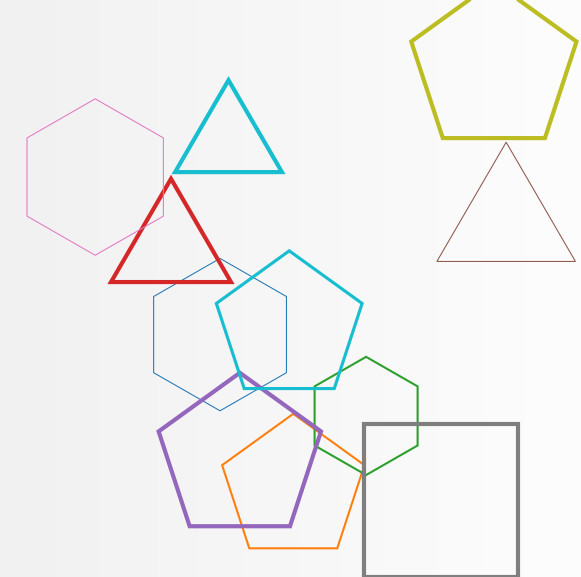[{"shape": "hexagon", "thickness": 0.5, "radius": 0.66, "center": [0.379, 0.42]}, {"shape": "pentagon", "thickness": 1, "radius": 0.64, "center": [0.505, 0.154]}, {"shape": "hexagon", "thickness": 1, "radius": 0.51, "center": [0.63, 0.279]}, {"shape": "triangle", "thickness": 2, "radius": 0.6, "center": [0.294, 0.57]}, {"shape": "pentagon", "thickness": 2, "radius": 0.73, "center": [0.413, 0.207]}, {"shape": "triangle", "thickness": 0.5, "radius": 0.69, "center": [0.871, 0.615]}, {"shape": "hexagon", "thickness": 0.5, "radius": 0.68, "center": [0.164, 0.693]}, {"shape": "square", "thickness": 2, "radius": 0.66, "center": [0.759, 0.133]}, {"shape": "pentagon", "thickness": 2, "radius": 0.75, "center": [0.85, 0.881]}, {"shape": "pentagon", "thickness": 1.5, "radius": 0.66, "center": [0.498, 0.433]}, {"shape": "triangle", "thickness": 2, "radius": 0.53, "center": [0.393, 0.754]}]